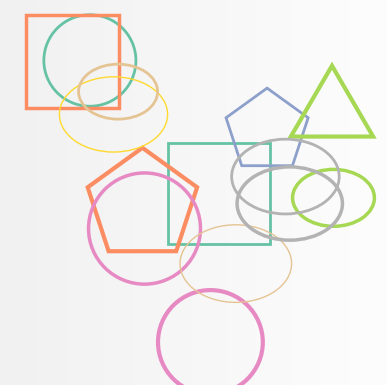[{"shape": "square", "thickness": 2, "radius": 0.66, "center": [0.565, 0.497]}, {"shape": "circle", "thickness": 2, "radius": 0.59, "center": [0.232, 0.843]}, {"shape": "square", "thickness": 2.5, "radius": 0.6, "center": [0.187, 0.84]}, {"shape": "pentagon", "thickness": 3, "radius": 0.74, "center": [0.368, 0.468]}, {"shape": "pentagon", "thickness": 2, "radius": 0.56, "center": [0.689, 0.66]}, {"shape": "circle", "thickness": 3, "radius": 0.68, "center": [0.543, 0.111]}, {"shape": "circle", "thickness": 2.5, "radius": 0.72, "center": [0.373, 0.406]}, {"shape": "triangle", "thickness": 3, "radius": 0.61, "center": [0.857, 0.707]}, {"shape": "oval", "thickness": 2.5, "radius": 0.53, "center": [0.861, 0.486]}, {"shape": "oval", "thickness": 1, "radius": 0.7, "center": [0.293, 0.703]}, {"shape": "oval", "thickness": 2, "radius": 0.51, "center": [0.305, 0.762]}, {"shape": "oval", "thickness": 1, "radius": 0.72, "center": [0.609, 0.315]}, {"shape": "oval", "thickness": 2, "radius": 0.69, "center": [0.737, 0.541]}, {"shape": "oval", "thickness": 2.5, "radius": 0.68, "center": [0.748, 0.471]}]